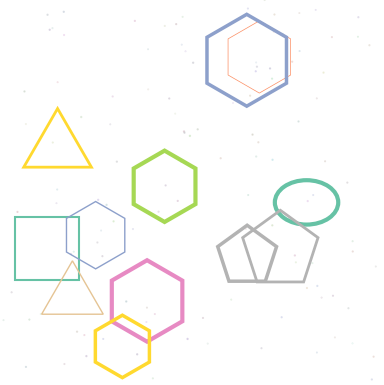[{"shape": "square", "thickness": 1.5, "radius": 0.41, "center": [0.122, 0.354]}, {"shape": "oval", "thickness": 3, "radius": 0.41, "center": [0.796, 0.474]}, {"shape": "hexagon", "thickness": 0.5, "radius": 0.47, "center": [0.674, 0.852]}, {"shape": "hexagon", "thickness": 1, "radius": 0.44, "center": [0.248, 0.389]}, {"shape": "hexagon", "thickness": 2.5, "radius": 0.6, "center": [0.641, 0.844]}, {"shape": "hexagon", "thickness": 3, "radius": 0.53, "center": [0.382, 0.218]}, {"shape": "hexagon", "thickness": 3, "radius": 0.46, "center": [0.427, 0.516]}, {"shape": "triangle", "thickness": 2, "radius": 0.51, "center": [0.15, 0.617]}, {"shape": "hexagon", "thickness": 2.5, "radius": 0.41, "center": [0.318, 0.1]}, {"shape": "triangle", "thickness": 1, "radius": 0.46, "center": [0.188, 0.23]}, {"shape": "pentagon", "thickness": 2.5, "radius": 0.4, "center": [0.642, 0.335]}, {"shape": "pentagon", "thickness": 2, "radius": 0.51, "center": [0.728, 0.351]}]